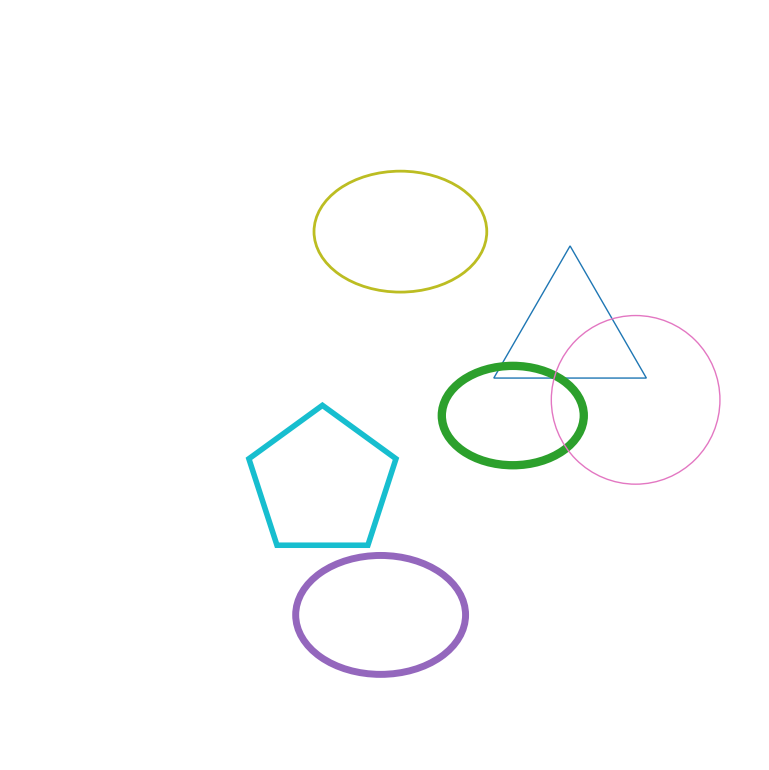[{"shape": "triangle", "thickness": 0.5, "radius": 0.57, "center": [0.74, 0.566]}, {"shape": "oval", "thickness": 3, "radius": 0.46, "center": [0.666, 0.46]}, {"shape": "oval", "thickness": 2.5, "radius": 0.55, "center": [0.494, 0.201]}, {"shape": "circle", "thickness": 0.5, "radius": 0.55, "center": [0.825, 0.481]}, {"shape": "oval", "thickness": 1, "radius": 0.56, "center": [0.52, 0.699]}, {"shape": "pentagon", "thickness": 2, "radius": 0.5, "center": [0.419, 0.373]}]